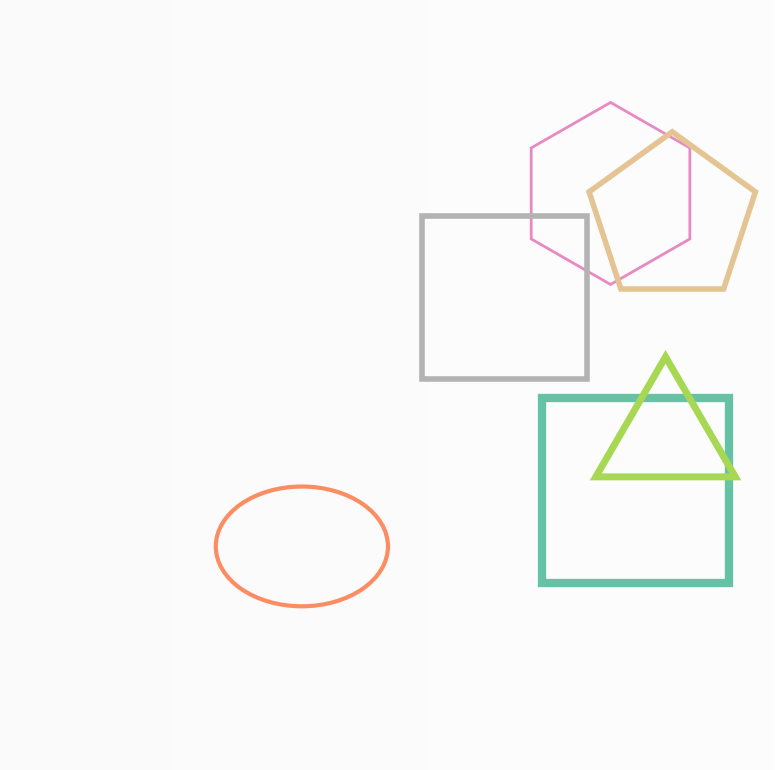[{"shape": "square", "thickness": 3, "radius": 0.6, "center": [0.82, 0.362]}, {"shape": "oval", "thickness": 1.5, "radius": 0.56, "center": [0.39, 0.29]}, {"shape": "hexagon", "thickness": 1, "radius": 0.59, "center": [0.788, 0.749]}, {"shape": "triangle", "thickness": 2.5, "radius": 0.52, "center": [0.859, 0.433]}, {"shape": "pentagon", "thickness": 2, "radius": 0.56, "center": [0.867, 0.716]}, {"shape": "square", "thickness": 2, "radius": 0.53, "center": [0.651, 0.613]}]